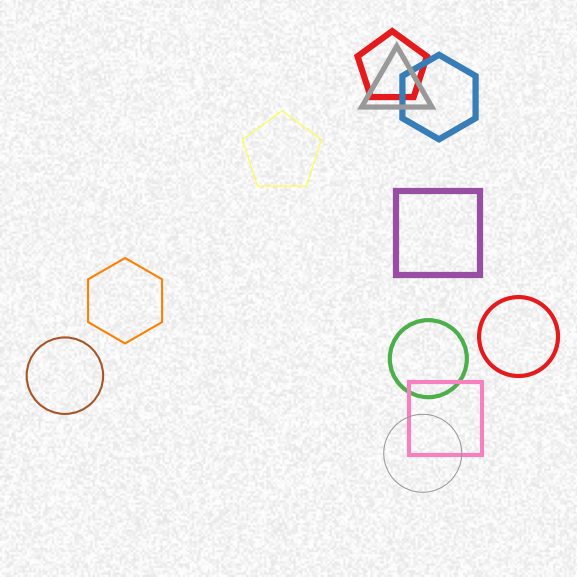[{"shape": "pentagon", "thickness": 3, "radius": 0.32, "center": [0.679, 0.882]}, {"shape": "circle", "thickness": 2, "radius": 0.34, "center": [0.898, 0.416]}, {"shape": "hexagon", "thickness": 3, "radius": 0.37, "center": [0.76, 0.831]}, {"shape": "circle", "thickness": 2, "radius": 0.33, "center": [0.742, 0.378]}, {"shape": "square", "thickness": 3, "radius": 0.36, "center": [0.758, 0.596]}, {"shape": "hexagon", "thickness": 1, "radius": 0.37, "center": [0.217, 0.478]}, {"shape": "pentagon", "thickness": 0.5, "radius": 0.36, "center": [0.488, 0.735]}, {"shape": "circle", "thickness": 1, "radius": 0.33, "center": [0.112, 0.349]}, {"shape": "square", "thickness": 2, "radius": 0.32, "center": [0.771, 0.274]}, {"shape": "circle", "thickness": 0.5, "radius": 0.34, "center": [0.732, 0.214]}, {"shape": "triangle", "thickness": 2.5, "radius": 0.35, "center": [0.687, 0.849]}]